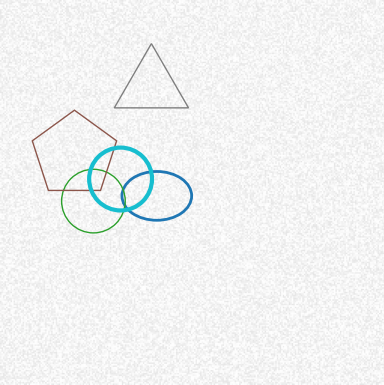[{"shape": "oval", "thickness": 2, "radius": 0.45, "center": [0.407, 0.491]}, {"shape": "circle", "thickness": 1, "radius": 0.41, "center": [0.243, 0.478]}, {"shape": "pentagon", "thickness": 1, "radius": 0.58, "center": [0.193, 0.599]}, {"shape": "triangle", "thickness": 1, "radius": 0.56, "center": [0.393, 0.775]}, {"shape": "circle", "thickness": 3, "radius": 0.41, "center": [0.313, 0.535]}]